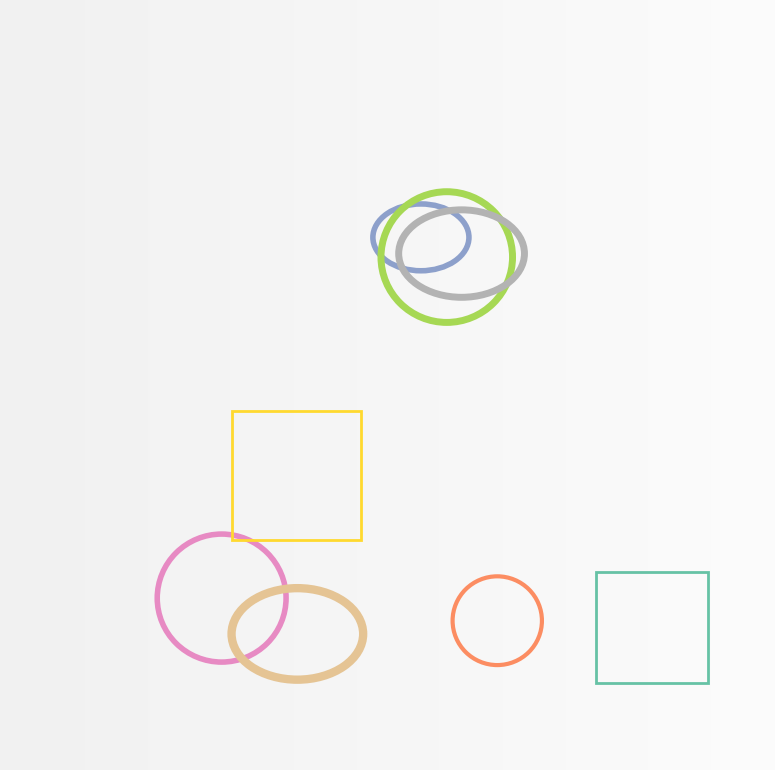[{"shape": "square", "thickness": 1, "radius": 0.36, "center": [0.841, 0.185]}, {"shape": "circle", "thickness": 1.5, "radius": 0.29, "center": [0.642, 0.194]}, {"shape": "oval", "thickness": 2, "radius": 0.31, "center": [0.543, 0.692]}, {"shape": "circle", "thickness": 2, "radius": 0.42, "center": [0.286, 0.223]}, {"shape": "circle", "thickness": 2.5, "radius": 0.42, "center": [0.576, 0.666]}, {"shape": "square", "thickness": 1, "radius": 0.42, "center": [0.383, 0.382]}, {"shape": "oval", "thickness": 3, "radius": 0.42, "center": [0.384, 0.177]}, {"shape": "oval", "thickness": 2.5, "radius": 0.41, "center": [0.596, 0.671]}]